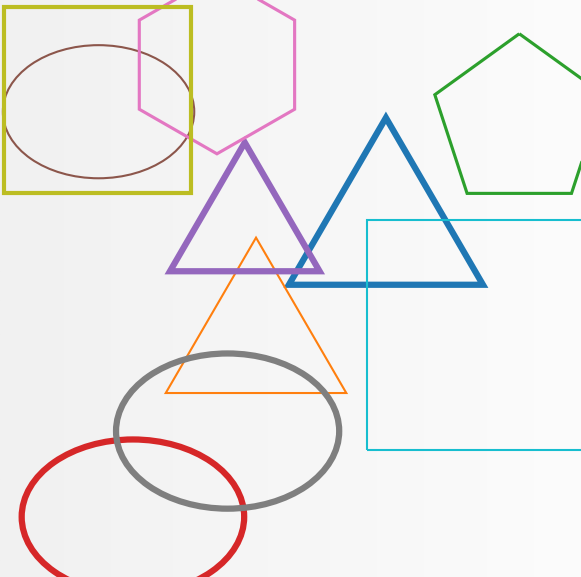[{"shape": "triangle", "thickness": 3, "radius": 0.96, "center": [0.664, 0.602]}, {"shape": "triangle", "thickness": 1, "radius": 0.9, "center": [0.44, 0.408]}, {"shape": "pentagon", "thickness": 1.5, "radius": 0.76, "center": [0.893, 0.788]}, {"shape": "oval", "thickness": 3, "radius": 0.96, "center": [0.229, 0.104]}, {"shape": "triangle", "thickness": 3, "radius": 0.74, "center": [0.421, 0.604]}, {"shape": "oval", "thickness": 1, "radius": 0.82, "center": [0.17, 0.806]}, {"shape": "hexagon", "thickness": 1.5, "radius": 0.77, "center": [0.373, 0.887]}, {"shape": "oval", "thickness": 3, "radius": 0.96, "center": [0.392, 0.253]}, {"shape": "square", "thickness": 2, "radius": 0.81, "center": [0.168, 0.826]}, {"shape": "square", "thickness": 1, "radius": 1.0, "center": [0.83, 0.419]}]